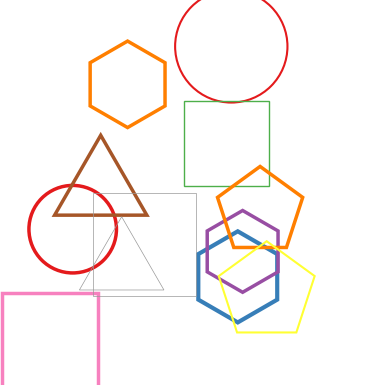[{"shape": "circle", "thickness": 2.5, "radius": 0.57, "center": [0.189, 0.405]}, {"shape": "circle", "thickness": 1.5, "radius": 0.73, "center": [0.601, 0.88]}, {"shape": "hexagon", "thickness": 3, "radius": 0.59, "center": [0.618, 0.281]}, {"shape": "square", "thickness": 1, "radius": 0.55, "center": [0.587, 0.627]}, {"shape": "hexagon", "thickness": 2.5, "radius": 0.53, "center": [0.63, 0.347]}, {"shape": "hexagon", "thickness": 2.5, "radius": 0.56, "center": [0.331, 0.781]}, {"shape": "pentagon", "thickness": 2.5, "radius": 0.58, "center": [0.676, 0.451]}, {"shape": "pentagon", "thickness": 1.5, "radius": 0.65, "center": [0.693, 0.242]}, {"shape": "triangle", "thickness": 2.5, "radius": 0.69, "center": [0.262, 0.51]}, {"shape": "square", "thickness": 2.5, "radius": 0.63, "center": [0.13, 0.113]}, {"shape": "square", "thickness": 0.5, "radius": 0.67, "center": [0.376, 0.364]}, {"shape": "triangle", "thickness": 0.5, "radius": 0.63, "center": [0.316, 0.31]}]